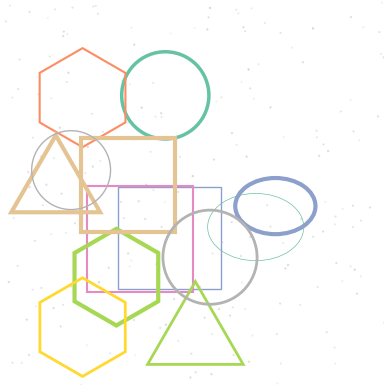[{"shape": "oval", "thickness": 0.5, "radius": 0.62, "center": [0.664, 0.41]}, {"shape": "circle", "thickness": 2.5, "radius": 0.57, "center": [0.429, 0.752]}, {"shape": "hexagon", "thickness": 1.5, "radius": 0.64, "center": [0.214, 0.746]}, {"shape": "oval", "thickness": 3, "radius": 0.52, "center": [0.715, 0.465]}, {"shape": "square", "thickness": 1, "radius": 0.66, "center": [0.44, 0.383]}, {"shape": "square", "thickness": 1.5, "radius": 0.69, "center": [0.364, 0.379]}, {"shape": "hexagon", "thickness": 3, "radius": 0.63, "center": [0.302, 0.28]}, {"shape": "triangle", "thickness": 2, "radius": 0.72, "center": [0.507, 0.125]}, {"shape": "hexagon", "thickness": 2, "radius": 0.64, "center": [0.214, 0.15]}, {"shape": "square", "thickness": 3, "radius": 0.61, "center": [0.333, 0.52]}, {"shape": "triangle", "thickness": 3, "radius": 0.67, "center": [0.145, 0.515]}, {"shape": "circle", "thickness": 1, "radius": 0.51, "center": [0.185, 0.558]}, {"shape": "circle", "thickness": 2, "radius": 0.61, "center": [0.545, 0.332]}]